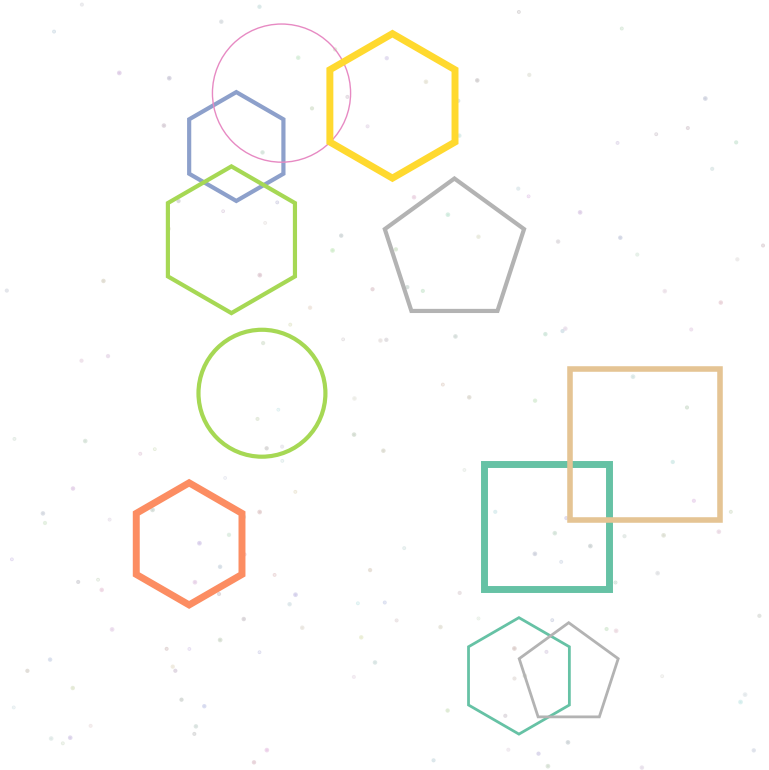[{"shape": "hexagon", "thickness": 1, "radius": 0.38, "center": [0.674, 0.122]}, {"shape": "square", "thickness": 2.5, "radius": 0.41, "center": [0.71, 0.316]}, {"shape": "hexagon", "thickness": 2.5, "radius": 0.4, "center": [0.246, 0.294]}, {"shape": "hexagon", "thickness": 1.5, "radius": 0.35, "center": [0.307, 0.81]}, {"shape": "circle", "thickness": 0.5, "radius": 0.45, "center": [0.366, 0.879]}, {"shape": "circle", "thickness": 1.5, "radius": 0.41, "center": [0.34, 0.489]}, {"shape": "hexagon", "thickness": 1.5, "radius": 0.48, "center": [0.301, 0.689]}, {"shape": "hexagon", "thickness": 2.5, "radius": 0.47, "center": [0.51, 0.862]}, {"shape": "square", "thickness": 2, "radius": 0.49, "center": [0.838, 0.423]}, {"shape": "pentagon", "thickness": 1.5, "radius": 0.48, "center": [0.59, 0.673]}, {"shape": "pentagon", "thickness": 1, "radius": 0.34, "center": [0.739, 0.124]}]